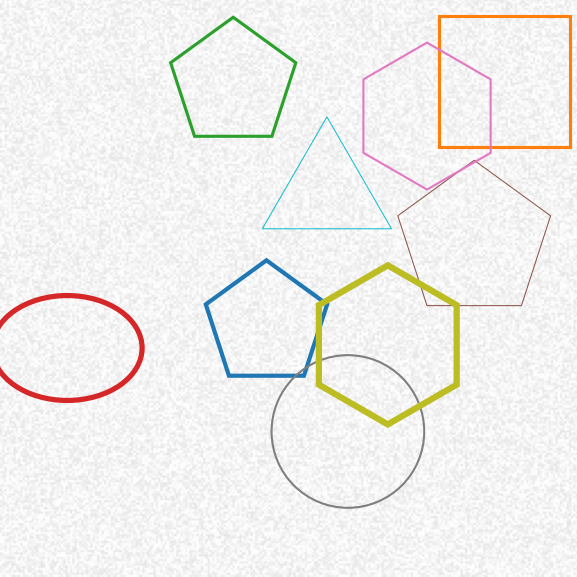[{"shape": "pentagon", "thickness": 2, "radius": 0.55, "center": [0.461, 0.438]}, {"shape": "square", "thickness": 1.5, "radius": 0.57, "center": [0.874, 0.858]}, {"shape": "pentagon", "thickness": 1.5, "radius": 0.57, "center": [0.404, 0.855]}, {"shape": "oval", "thickness": 2.5, "radius": 0.65, "center": [0.116, 0.397]}, {"shape": "pentagon", "thickness": 0.5, "radius": 0.7, "center": [0.821, 0.582]}, {"shape": "hexagon", "thickness": 1, "radius": 0.64, "center": [0.739, 0.798]}, {"shape": "circle", "thickness": 1, "radius": 0.66, "center": [0.602, 0.252]}, {"shape": "hexagon", "thickness": 3, "radius": 0.69, "center": [0.671, 0.402]}, {"shape": "triangle", "thickness": 0.5, "radius": 0.65, "center": [0.566, 0.668]}]